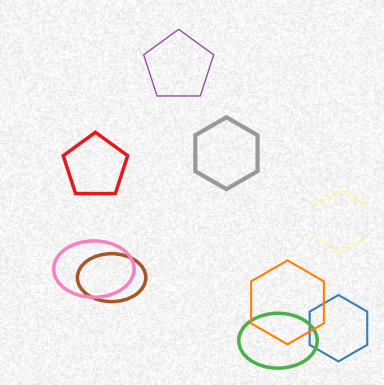[{"shape": "pentagon", "thickness": 2.5, "radius": 0.44, "center": [0.248, 0.568]}, {"shape": "hexagon", "thickness": 1.5, "radius": 0.43, "center": [0.879, 0.147]}, {"shape": "oval", "thickness": 2.5, "radius": 0.51, "center": [0.722, 0.115]}, {"shape": "pentagon", "thickness": 1, "radius": 0.48, "center": [0.464, 0.828]}, {"shape": "hexagon", "thickness": 1.5, "radius": 0.55, "center": [0.747, 0.215]}, {"shape": "hexagon", "thickness": 0.5, "radius": 0.41, "center": [0.885, 0.425]}, {"shape": "oval", "thickness": 2.5, "radius": 0.44, "center": [0.29, 0.279]}, {"shape": "oval", "thickness": 2.5, "radius": 0.52, "center": [0.244, 0.301]}, {"shape": "hexagon", "thickness": 3, "radius": 0.47, "center": [0.588, 0.602]}]